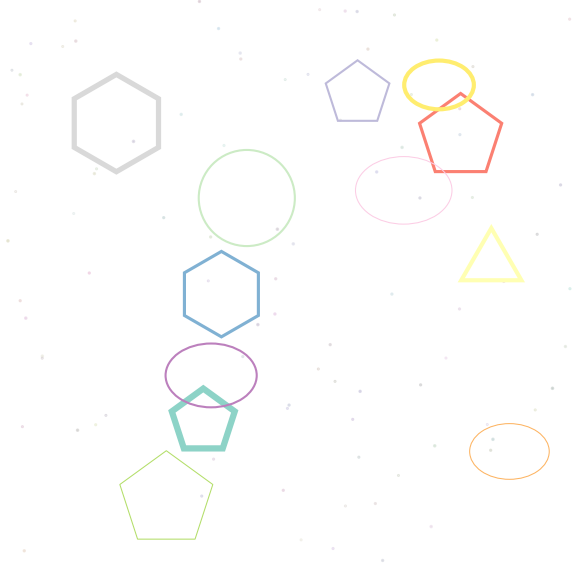[{"shape": "pentagon", "thickness": 3, "radius": 0.29, "center": [0.352, 0.269]}, {"shape": "triangle", "thickness": 2, "radius": 0.3, "center": [0.851, 0.544]}, {"shape": "pentagon", "thickness": 1, "radius": 0.29, "center": [0.619, 0.837]}, {"shape": "pentagon", "thickness": 1.5, "radius": 0.37, "center": [0.798, 0.762]}, {"shape": "hexagon", "thickness": 1.5, "radius": 0.37, "center": [0.383, 0.49]}, {"shape": "oval", "thickness": 0.5, "radius": 0.34, "center": [0.882, 0.217]}, {"shape": "pentagon", "thickness": 0.5, "radius": 0.42, "center": [0.288, 0.134]}, {"shape": "oval", "thickness": 0.5, "radius": 0.42, "center": [0.699, 0.67]}, {"shape": "hexagon", "thickness": 2.5, "radius": 0.42, "center": [0.202, 0.786]}, {"shape": "oval", "thickness": 1, "radius": 0.39, "center": [0.366, 0.349]}, {"shape": "circle", "thickness": 1, "radius": 0.42, "center": [0.427, 0.656]}, {"shape": "oval", "thickness": 2, "radius": 0.3, "center": [0.76, 0.852]}]